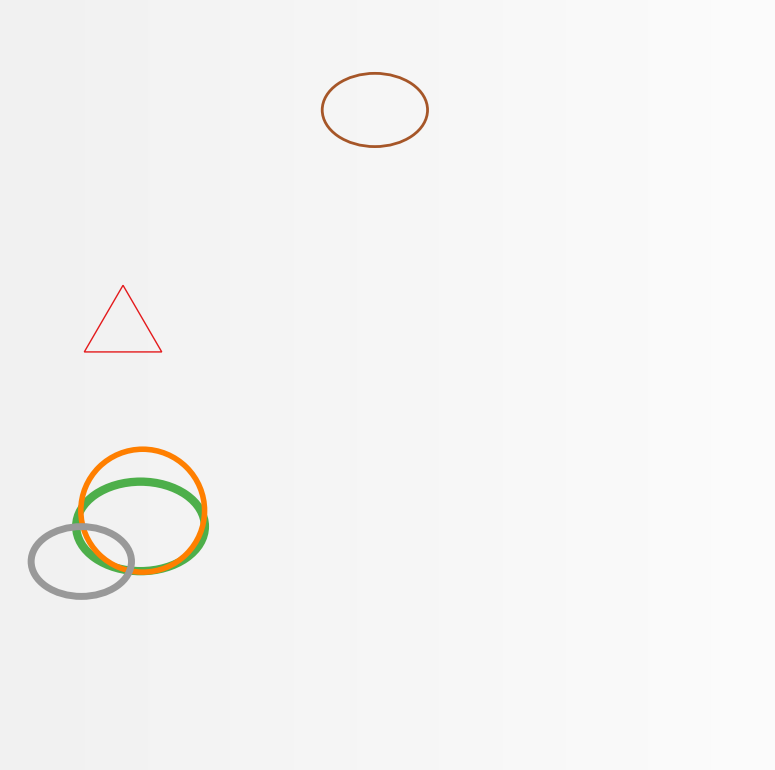[{"shape": "triangle", "thickness": 0.5, "radius": 0.29, "center": [0.159, 0.572]}, {"shape": "oval", "thickness": 3, "radius": 0.42, "center": [0.181, 0.316]}, {"shape": "circle", "thickness": 2, "radius": 0.4, "center": [0.184, 0.337]}, {"shape": "oval", "thickness": 1, "radius": 0.34, "center": [0.484, 0.857]}, {"shape": "oval", "thickness": 2.5, "radius": 0.32, "center": [0.105, 0.271]}]